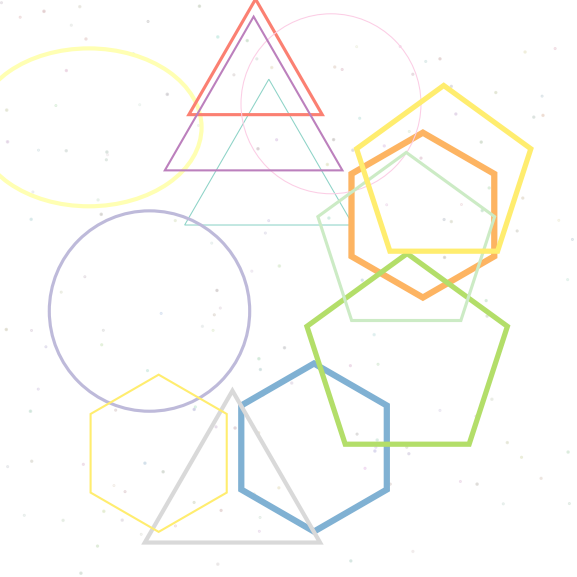[{"shape": "triangle", "thickness": 0.5, "radius": 0.84, "center": [0.466, 0.694]}, {"shape": "oval", "thickness": 2, "radius": 0.98, "center": [0.154, 0.779]}, {"shape": "circle", "thickness": 1.5, "radius": 0.87, "center": [0.259, 0.461]}, {"shape": "triangle", "thickness": 1.5, "radius": 0.67, "center": [0.443, 0.867]}, {"shape": "hexagon", "thickness": 3, "radius": 0.73, "center": [0.544, 0.224]}, {"shape": "hexagon", "thickness": 3, "radius": 0.71, "center": [0.732, 0.627]}, {"shape": "pentagon", "thickness": 2.5, "radius": 0.91, "center": [0.705, 0.378]}, {"shape": "circle", "thickness": 0.5, "radius": 0.78, "center": [0.573, 0.819]}, {"shape": "triangle", "thickness": 2, "radius": 0.88, "center": [0.402, 0.147]}, {"shape": "triangle", "thickness": 1, "radius": 0.89, "center": [0.439, 0.793]}, {"shape": "pentagon", "thickness": 1.5, "radius": 0.8, "center": [0.703, 0.574]}, {"shape": "pentagon", "thickness": 2.5, "radius": 0.79, "center": [0.768, 0.692]}, {"shape": "hexagon", "thickness": 1, "radius": 0.68, "center": [0.275, 0.214]}]